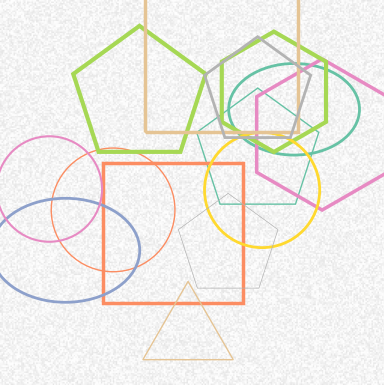[{"shape": "oval", "thickness": 2, "radius": 0.85, "center": [0.764, 0.716]}, {"shape": "pentagon", "thickness": 1, "radius": 0.83, "center": [0.669, 0.605]}, {"shape": "circle", "thickness": 1, "radius": 0.8, "center": [0.294, 0.455]}, {"shape": "square", "thickness": 2.5, "radius": 0.91, "center": [0.45, 0.395]}, {"shape": "oval", "thickness": 2, "radius": 0.96, "center": [0.17, 0.35]}, {"shape": "circle", "thickness": 1.5, "radius": 0.68, "center": [0.128, 0.509]}, {"shape": "hexagon", "thickness": 2.5, "radius": 0.98, "center": [0.837, 0.651]}, {"shape": "pentagon", "thickness": 3, "radius": 0.9, "center": [0.362, 0.752]}, {"shape": "hexagon", "thickness": 3, "radius": 0.78, "center": [0.711, 0.762]}, {"shape": "circle", "thickness": 2, "radius": 0.75, "center": [0.681, 0.506]}, {"shape": "square", "thickness": 2.5, "radius": 1.0, "center": [0.575, 0.857]}, {"shape": "triangle", "thickness": 1, "radius": 0.68, "center": [0.488, 0.134]}, {"shape": "pentagon", "thickness": 2, "radius": 0.72, "center": [0.669, 0.76]}, {"shape": "pentagon", "thickness": 0.5, "radius": 0.68, "center": [0.593, 0.362]}]